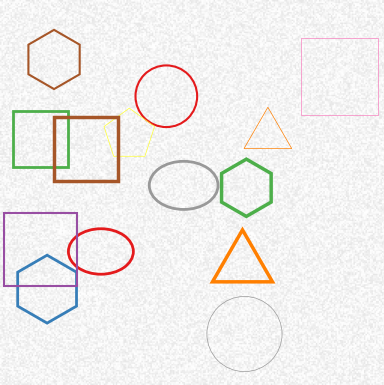[{"shape": "oval", "thickness": 2, "radius": 0.42, "center": [0.262, 0.347]}, {"shape": "circle", "thickness": 1.5, "radius": 0.4, "center": [0.432, 0.75]}, {"shape": "hexagon", "thickness": 2, "radius": 0.44, "center": [0.122, 0.249]}, {"shape": "hexagon", "thickness": 2.5, "radius": 0.37, "center": [0.64, 0.512]}, {"shape": "square", "thickness": 2, "radius": 0.36, "center": [0.105, 0.639]}, {"shape": "square", "thickness": 1.5, "radius": 0.48, "center": [0.106, 0.351]}, {"shape": "triangle", "thickness": 2.5, "radius": 0.45, "center": [0.63, 0.313]}, {"shape": "triangle", "thickness": 0.5, "radius": 0.36, "center": [0.696, 0.65]}, {"shape": "pentagon", "thickness": 0.5, "radius": 0.35, "center": [0.336, 0.65]}, {"shape": "square", "thickness": 2.5, "radius": 0.41, "center": [0.223, 0.613]}, {"shape": "hexagon", "thickness": 1.5, "radius": 0.38, "center": [0.14, 0.846]}, {"shape": "square", "thickness": 0.5, "radius": 0.5, "center": [0.882, 0.801]}, {"shape": "oval", "thickness": 2, "radius": 0.45, "center": [0.477, 0.519]}, {"shape": "circle", "thickness": 0.5, "radius": 0.49, "center": [0.635, 0.132]}]